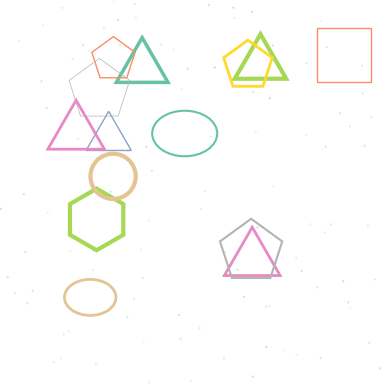[{"shape": "oval", "thickness": 1.5, "radius": 0.42, "center": [0.48, 0.653]}, {"shape": "triangle", "thickness": 2.5, "radius": 0.39, "center": [0.369, 0.825]}, {"shape": "square", "thickness": 1, "radius": 0.35, "center": [0.893, 0.856]}, {"shape": "pentagon", "thickness": 1, "radius": 0.29, "center": [0.295, 0.846]}, {"shape": "triangle", "thickness": 1, "radius": 0.34, "center": [0.282, 0.643]}, {"shape": "triangle", "thickness": 2, "radius": 0.42, "center": [0.655, 0.326]}, {"shape": "triangle", "thickness": 2, "radius": 0.42, "center": [0.198, 0.655]}, {"shape": "hexagon", "thickness": 3, "radius": 0.4, "center": [0.251, 0.43]}, {"shape": "triangle", "thickness": 3, "radius": 0.39, "center": [0.677, 0.834]}, {"shape": "pentagon", "thickness": 2, "radius": 0.33, "center": [0.644, 0.829]}, {"shape": "oval", "thickness": 2, "radius": 0.33, "center": [0.234, 0.228]}, {"shape": "circle", "thickness": 3, "radius": 0.29, "center": [0.294, 0.542]}, {"shape": "pentagon", "thickness": 0.5, "radius": 0.41, "center": [0.258, 0.766]}, {"shape": "pentagon", "thickness": 1.5, "radius": 0.42, "center": [0.652, 0.347]}]